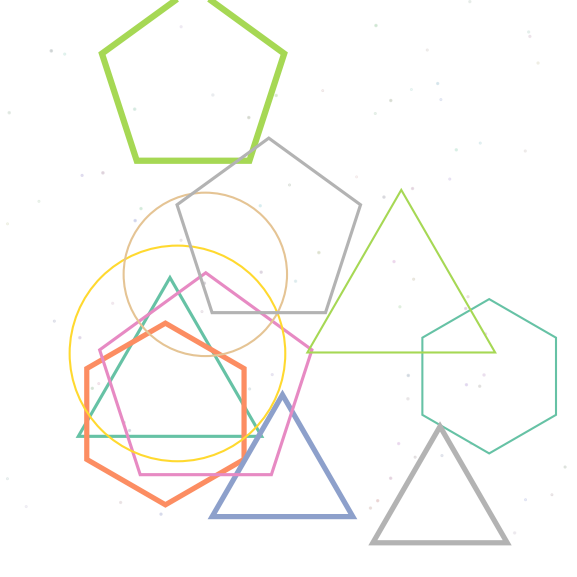[{"shape": "hexagon", "thickness": 1, "radius": 0.67, "center": [0.847, 0.348]}, {"shape": "triangle", "thickness": 1.5, "radius": 0.92, "center": [0.294, 0.335]}, {"shape": "hexagon", "thickness": 2.5, "radius": 0.79, "center": [0.286, 0.282]}, {"shape": "triangle", "thickness": 2.5, "radius": 0.7, "center": [0.489, 0.175]}, {"shape": "pentagon", "thickness": 1.5, "radius": 0.97, "center": [0.356, 0.334]}, {"shape": "pentagon", "thickness": 3, "radius": 0.83, "center": [0.334, 0.855]}, {"shape": "triangle", "thickness": 1, "radius": 0.94, "center": [0.695, 0.483]}, {"shape": "circle", "thickness": 1, "radius": 0.93, "center": [0.307, 0.387]}, {"shape": "circle", "thickness": 1, "radius": 0.71, "center": [0.356, 0.524]}, {"shape": "pentagon", "thickness": 1.5, "radius": 0.84, "center": [0.465, 0.593]}, {"shape": "triangle", "thickness": 2.5, "radius": 0.67, "center": [0.762, 0.126]}]